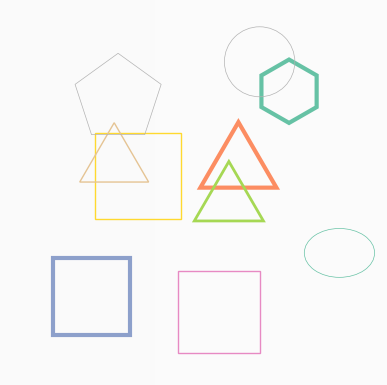[{"shape": "hexagon", "thickness": 3, "radius": 0.41, "center": [0.746, 0.763]}, {"shape": "oval", "thickness": 0.5, "radius": 0.45, "center": [0.876, 0.343]}, {"shape": "triangle", "thickness": 3, "radius": 0.57, "center": [0.615, 0.569]}, {"shape": "square", "thickness": 3, "radius": 0.5, "center": [0.236, 0.229]}, {"shape": "square", "thickness": 1, "radius": 0.53, "center": [0.564, 0.189]}, {"shape": "triangle", "thickness": 2, "radius": 0.51, "center": [0.591, 0.478]}, {"shape": "square", "thickness": 1, "radius": 0.55, "center": [0.356, 0.543]}, {"shape": "triangle", "thickness": 1, "radius": 0.51, "center": [0.295, 0.579]}, {"shape": "circle", "thickness": 0.5, "radius": 0.45, "center": [0.67, 0.84]}, {"shape": "pentagon", "thickness": 0.5, "radius": 0.58, "center": [0.305, 0.745]}]